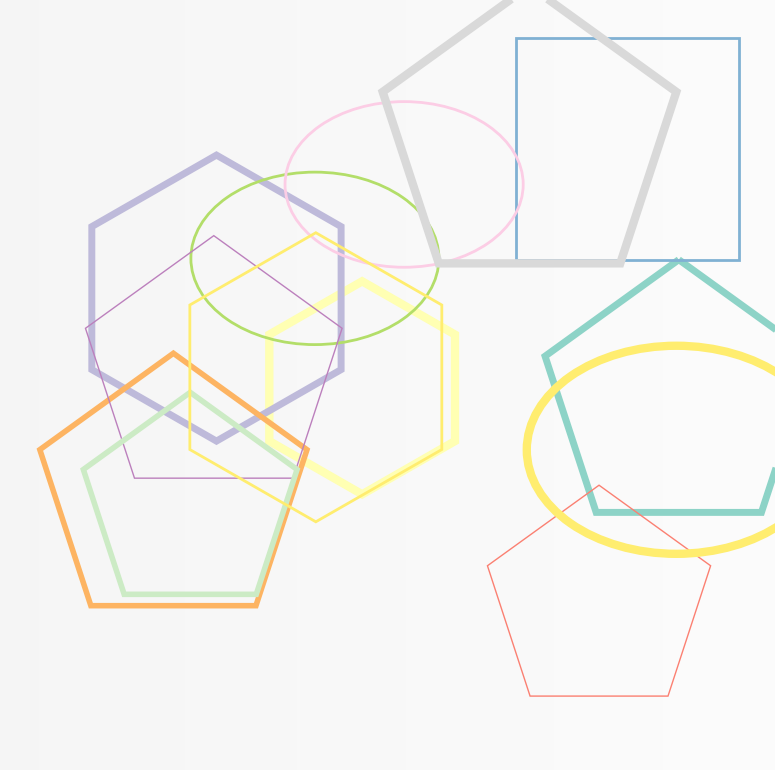[{"shape": "pentagon", "thickness": 2.5, "radius": 0.91, "center": [0.876, 0.481]}, {"shape": "hexagon", "thickness": 3, "radius": 0.69, "center": [0.467, 0.496]}, {"shape": "hexagon", "thickness": 2.5, "radius": 0.93, "center": [0.279, 0.613]}, {"shape": "pentagon", "thickness": 0.5, "radius": 0.76, "center": [0.773, 0.218]}, {"shape": "square", "thickness": 1, "radius": 0.72, "center": [0.81, 0.807]}, {"shape": "pentagon", "thickness": 2, "radius": 0.91, "center": [0.224, 0.36]}, {"shape": "oval", "thickness": 1, "radius": 0.8, "center": [0.406, 0.664]}, {"shape": "oval", "thickness": 1, "radius": 0.77, "center": [0.521, 0.76]}, {"shape": "pentagon", "thickness": 3, "radius": 1.0, "center": [0.683, 0.819]}, {"shape": "pentagon", "thickness": 0.5, "radius": 0.87, "center": [0.276, 0.52]}, {"shape": "pentagon", "thickness": 2, "radius": 0.72, "center": [0.245, 0.345]}, {"shape": "hexagon", "thickness": 1, "radius": 0.94, "center": [0.408, 0.51]}, {"shape": "oval", "thickness": 3, "radius": 0.97, "center": [0.873, 0.416]}]